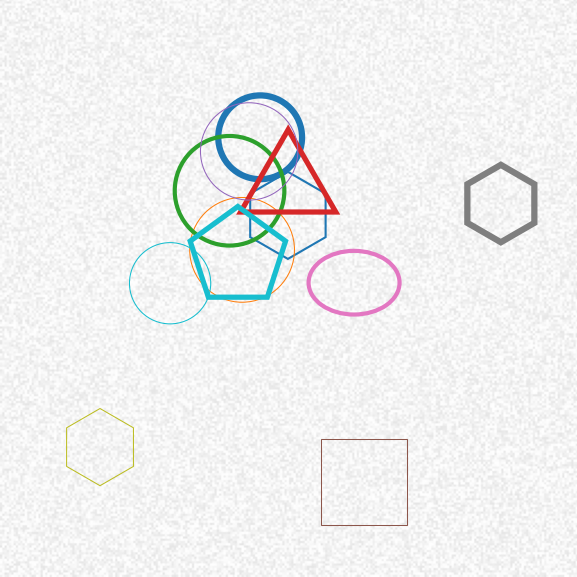[{"shape": "hexagon", "thickness": 1, "radius": 0.38, "center": [0.499, 0.626]}, {"shape": "circle", "thickness": 3, "radius": 0.36, "center": [0.45, 0.761]}, {"shape": "circle", "thickness": 0.5, "radius": 0.45, "center": [0.419, 0.566]}, {"shape": "circle", "thickness": 2, "radius": 0.47, "center": [0.397, 0.669]}, {"shape": "triangle", "thickness": 2.5, "radius": 0.48, "center": [0.499, 0.68]}, {"shape": "circle", "thickness": 0.5, "radius": 0.42, "center": [0.431, 0.737]}, {"shape": "square", "thickness": 0.5, "radius": 0.37, "center": [0.63, 0.164]}, {"shape": "oval", "thickness": 2, "radius": 0.39, "center": [0.613, 0.51]}, {"shape": "hexagon", "thickness": 3, "radius": 0.33, "center": [0.867, 0.647]}, {"shape": "hexagon", "thickness": 0.5, "radius": 0.33, "center": [0.173, 0.225]}, {"shape": "circle", "thickness": 0.5, "radius": 0.35, "center": [0.295, 0.509]}, {"shape": "pentagon", "thickness": 2.5, "radius": 0.43, "center": [0.412, 0.555]}]